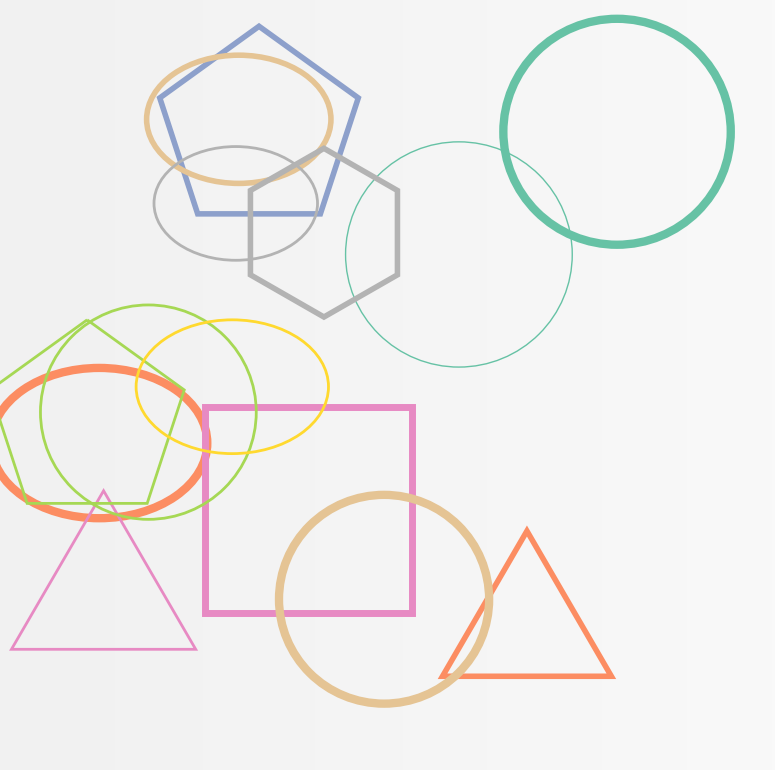[{"shape": "circle", "thickness": 0.5, "radius": 0.73, "center": [0.592, 0.67]}, {"shape": "circle", "thickness": 3, "radius": 0.73, "center": [0.796, 0.829]}, {"shape": "triangle", "thickness": 2, "radius": 0.63, "center": [0.68, 0.185]}, {"shape": "oval", "thickness": 3, "radius": 0.7, "center": [0.128, 0.425]}, {"shape": "pentagon", "thickness": 2, "radius": 0.67, "center": [0.334, 0.831]}, {"shape": "triangle", "thickness": 1, "radius": 0.69, "center": [0.134, 0.225]}, {"shape": "square", "thickness": 2.5, "radius": 0.67, "center": [0.397, 0.338]}, {"shape": "pentagon", "thickness": 1, "radius": 0.66, "center": [0.112, 0.453]}, {"shape": "circle", "thickness": 1, "radius": 0.7, "center": [0.191, 0.465]}, {"shape": "oval", "thickness": 1, "radius": 0.62, "center": [0.3, 0.498]}, {"shape": "oval", "thickness": 2, "radius": 0.59, "center": [0.308, 0.845]}, {"shape": "circle", "thickness": 3, "radius": 0.68, "center": [0.496, 0.222]}, {"shape": "oval", "thickness": 1, "radius": 0.53, "center": [0.304, 0.736]}, {"shape": "hexagon", "thickness": 2, "radius": 0.55, "center": [0.418, 0.698]}]